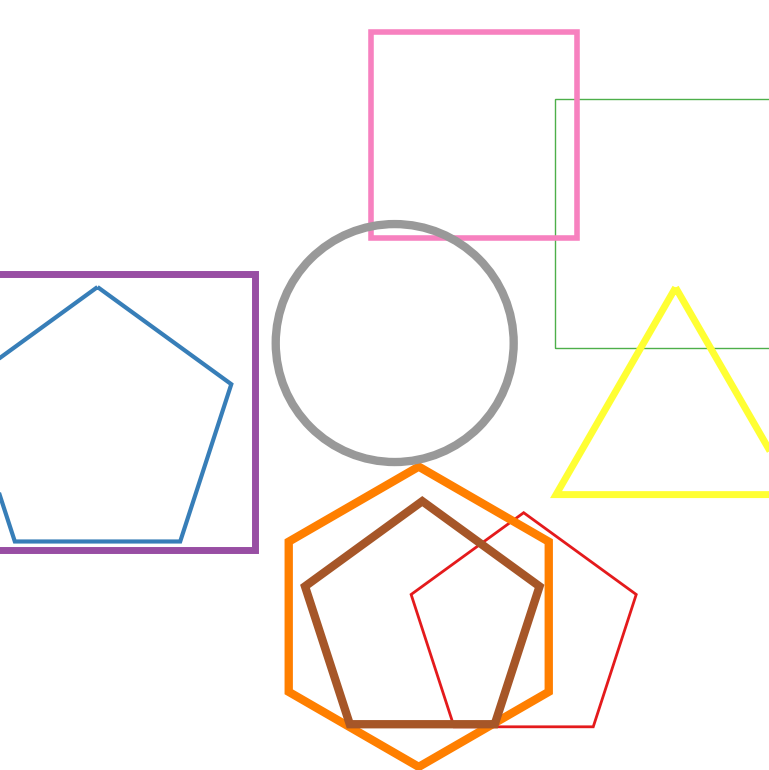[{"shape": "pentagon", "thickness": 1, "radius": 0.77, "center": [0.68, 0.18]}, {"shape": "pentagon", "thickness": 1.5, "radius": 0.91, "center": [0.127, 0.445]}, {"shape": "square", "thickness": 0.5, "radius": 0.81, "center": [0.882, 0.71]}, {"shape": "square", "thickness": 2.5, "radius": 0.9, "center": [0.152, 0.465]}, {"shape": "hexagon", "thickness": 3, "radius": 0.97, "center": [0.544, 0.199]}, {"shape": "triangle", "thickness": 2.5, "radius": 0.9, "center": [0.877, 0.447]}, {"shape": "pentagon", "thickness": 3, "radius": 0.8, "center": [0.548, 0.189]}, {"shape": "square", "thickness": 2, "radius": 0.67, "center": [0.616, 0.825]}, {"shape": "circle", "thickness": 3, "radius": 0.77, "center": [0.513, 0.554]}]